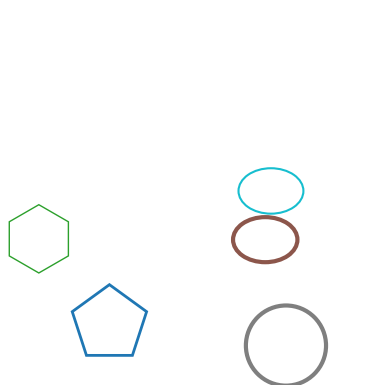[{"shape": "pentagon", "thickness": 2, "radius": 0.51, "center": [0.284, 0.159]}, {"shape": "hexagon", "thickness": 1, "radius": 0.44, "center": [0.101, 0.38]}, {"shape": "oval", "thickness": 3, "radius": 0.42, "center": [0.689, 0.377]}, {"shape": "circle", "thickness": 3, "radius": 0.52, "center": [0.743, 0.102]}, {"shape": "oval", "thickness": 1.5, "radius": 0.42, "center": [0.704, 0.504]}]